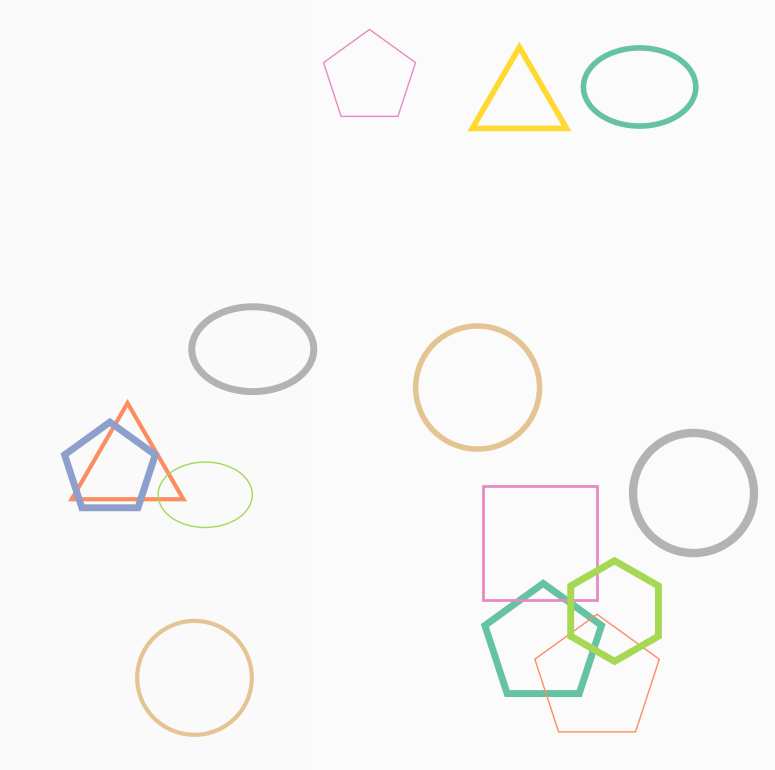[{"shape": "pentagon", "thickness": 2.5, "radius": 0.4, "center": [0.701, 0.163]}, {"shape": "oval", "thickness": 2, "radius": 0.36, "center": [0.825, 0.887]}, {"shape": "triangle", "thickness": 1.5, "radius": 0.42, "center": [0.165, 0.393]}, {"shape": "pentagon", "thickness": 0.5, "radius": 0.42, "center": [0.77, 0.118]}, {"shape": "pentagon", "thickness": 2.5, "radius": 0.31, "center": [0.142, 0.39]}, {"shape": "pentagon", "thickness": 0.5, "radius": 0.31, "center": [0.477, 0.899]}, {"shape": "square", "thickness": 1, "radius": 0.37, "center": [0.696, 0.295]}, {"shape": "oval", "thickness": 0.5, "radius": 0.3, "center": [0.265, 0.357]}, {"shape": "hexagon", "thickness": 2.5, "radius": 0.33, "center": [0.793, 0.206]}, {"shape": "triangle", "thickness": 2, "radius": 0.35, "center": [0.67, 0.868]}, {"shape": "circle", "thickness": 2, "radius": 0.4, "center": [0.616, 0.497]}, {"shape": "circle", "thickness": 1.5, "radius": 0.37, "center": [0.251, 0.12]}, {"shape": "oval", "thickness": 2.5, "radius": 0.39, "center": [0.326, 0.547]}, {"shape": "circle", "thickness": 3, "radius": 0.39, "center": [0.895, 0.36]}]